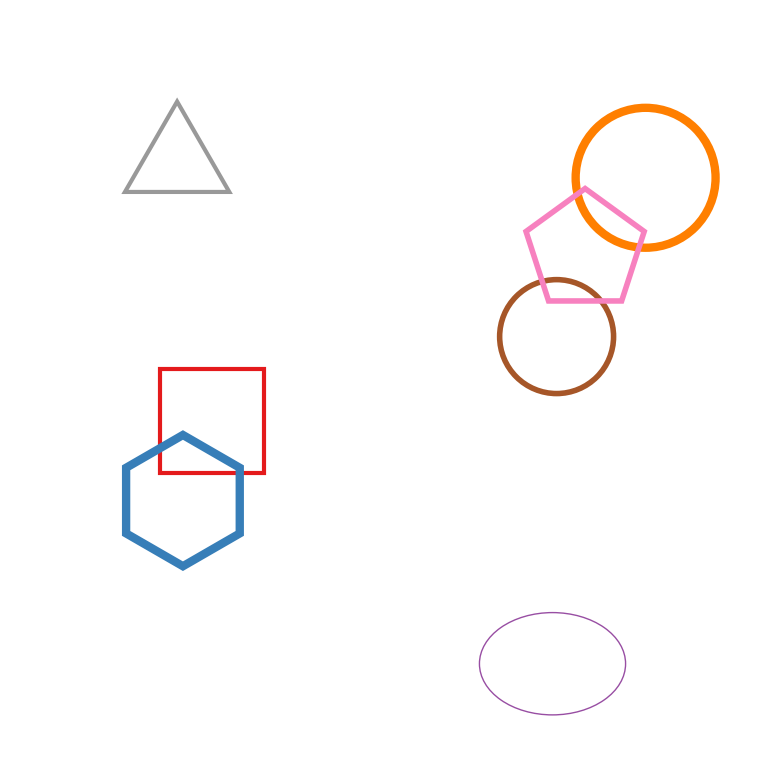[{"shape": "square", "thickness": 1.5, "radius": 0.34, "center": [0.275, 0.454]}, {"shape": "hexagon", "thickness": 3, "radius": 0.43, "center": [0.238, 0.35]}, {"shape": "oval", "thickness": 0.5, "radius": 0.47, "center": [0.718, 0.138]}, {"shape": "circle", "thickness": 3, "radius": 0.45, "center": [0.838, 0.769]}, {"shape": "circle", "thickness": 2, "radius": 0.37, "center": [0.723, 0.563]}, {"shape": "pentagon", "thickness": 2, "radius": 0.4, "center": [0.76, 0.674]}, {"shape": "triangle", "thickness": 1.5, "radius": 0.39, "center": [0.23, 0.79]}]